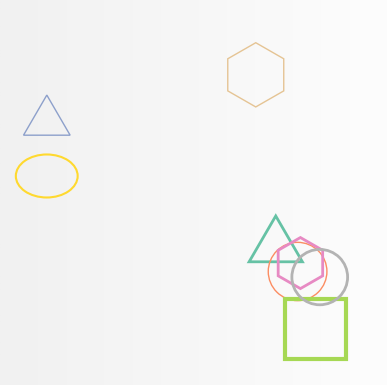[{"shape": "triangle", "thickness": 2, "radius": 0.4, "center": [0.712, 0.36]}, {"shape": "circle", "thickness": 1, "radius": 0.38, "center": [0.768, 0.295]}, {"shape": "triangle", "thickness": 1, "radius": 0.35, "center": [0.121, 0.684]}, {"shape": "hexagon", "thickness": 2, "radius": 0.33, "center": [0.775, 0.317]}, {"shape": "square", "thickness": 3, "radius": 0.39, "center": [0.814, 0.145]}, {"shape": "oval", "thickness": 1.5, "radius": 0.4, "center": [0.121, 0.543]}, {"shape": "hexagon", "thickness": 1, "radius": 0.42, "center": [0.66, 0.806]}, {"shape": "circle", "thickness": 2, "radius": 0.36, "center": [0.825, 0.28]}]